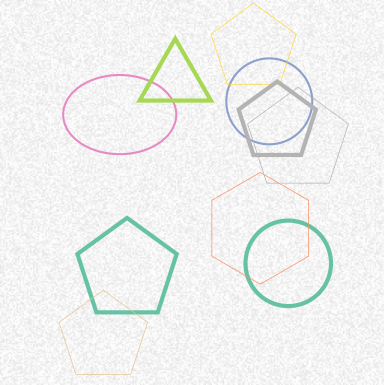[{"shape": "pentagon", "thickness": 3, "radius": 0.68, "center": [0.33, 0.298]}, {"shape": "circle", "thickness": 3, "radius": 0.56, "center": [0.749, 0.316]}, {"shape": "hexagon", "thickness": 0.5, "radius": 0.73, "center": [0.676, 0.407]}, {"shape": "circle", "thickness": 1.5, "radius": 0.56, "center": [0.699, 0.737]}, {"shape": "oval", "thickness": 1.5, "radius": 0.73, "center": [0.311, 0.702]}, {"shape": "triangle", "thickness": 3, "radius": 0.54, "center": [0.455, 0.792]}, {"shape": "pentagon", "thickness": 0.5, "radius": 0.58, "center": [0.659, 0.875]}, {"shape": "pentagon", "thickness": 0.5, "radius": 0.6, "center": [0.268, 0.125]}, {"shape": "pentagon", "thickness": 3, "radius": 0.53, "center": [0.72, 0.683]}, {"shape": "pentagon", "thickness": 0.5, "radius": 0.69, "center": [0.774, 0.636]}]